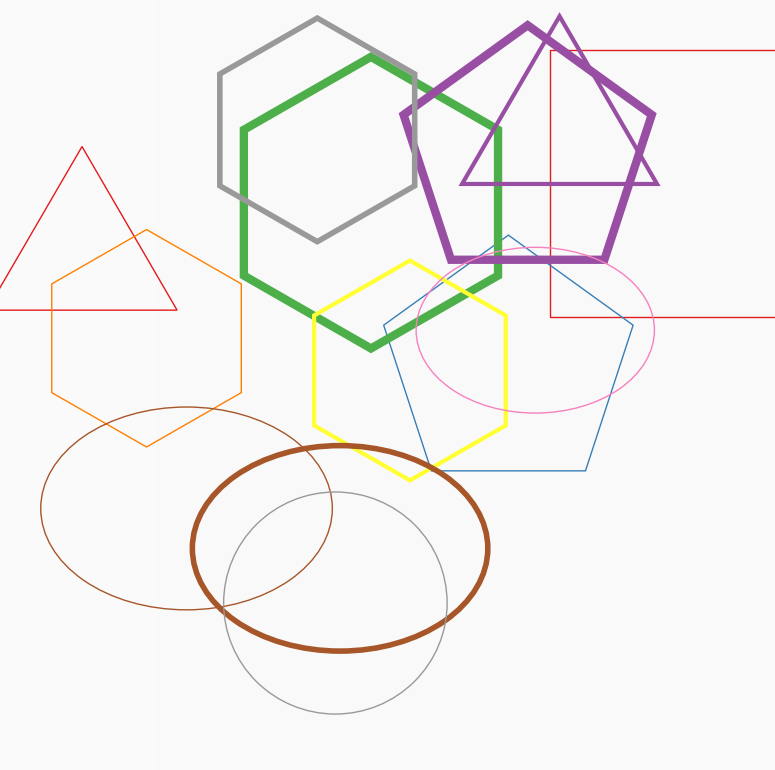[{"shape": "triangle", "thickness": 0.5, "radius": 0.71, "center": [0.106, 0.668]}, {"shape": "square", "thickness": 0.5, "radius": 0.87, "center": [0.883, 0.761]}, {"shape": "pentagon", "thickness": 0.5, "radius": 0.85, "center": [0.656, 0.525]}, {"shape": "hexagon", "thickness": 3, "radius": 0.95, "center": [0.479, 0.737]}, {"shape": "triangle", "thickness": 1.5, "radius": 0.73, "center": [0.722, 0.834]}, {"shape": "pentagon", "thickness": 3, "radius": 0.84, "center": [0.681, 0.799]}, {"shape": "hexagon", "thickness": 0.5, "radius": 0.71, "center": [0.189, 0.561]}, {"shape": "hexagon", "thickness": 1.5, "radius": 0.71, "center": [0.529, 0.519]}, {"shape": "oval", "thickness": 0.5, "radius": 0.94, "center": [0.241, 0.34]}, {"shape": "oval", "thickness": 2, "radius": 0.95, "center": [0.439, 0.288]}, {"shape": "oval", "thickness": 0.5, "radius": 0.77, "center": [0.691, 0.571]}, {"shape": "circle", "thickness": 0.5, "radius": 0.72, "center": [0.433, 0.217]}, {"shape": "hexagon", "thickness": 2, "radius": 0.73, "center": [0.409, 0.831]}]